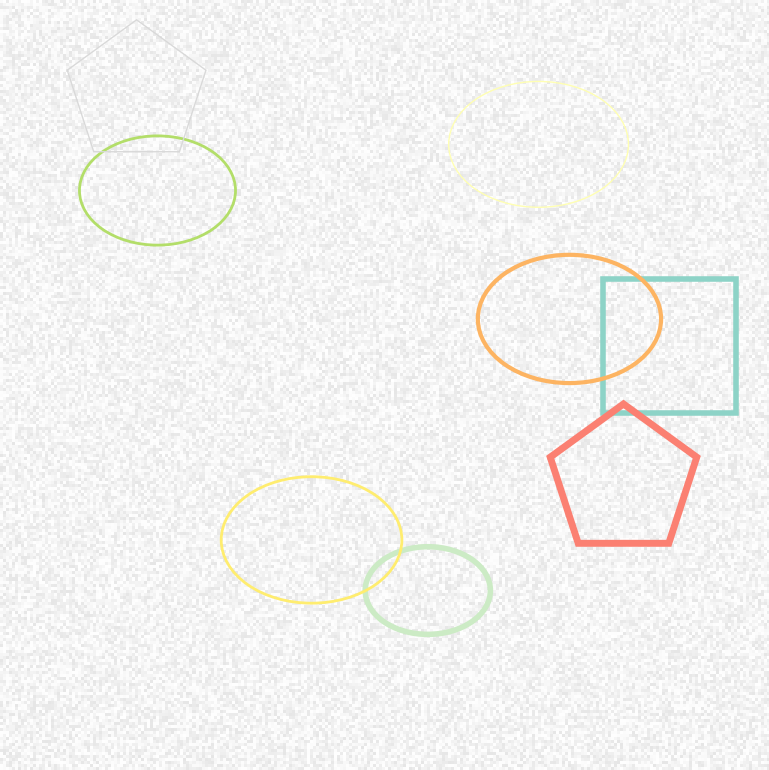[{"shape": "square", "thickness": 2, "radius": 0.44, "center": [0.869, 0.551]}, {"shape": "oval", "thickness": 0.5, "radius": 0.58, "center": [0.699, 0.813]}, {"shape": "pentagon", "thickness": 2.5, "radius": 0.5, "center": [0.81, 0.375]}, {"shape": "oval", "thickness": 1.5, "radius": 0.59, "center": [0.74, 0.586]}, {"shape": "oval", "thickness": 1, "radius": 0.51, "center": [0.205, 0.753]}, {"shape": "pentagon", "thickness": 0.5, "radius": 0.47, "center": [0.177, 0.88]}, {"shape": "oval", "thickness": 2, "radius": 0.41, "center": [0.556, 0.233]}, {"shape": "oval", "thickness": 1, "radius": 0.59, "center": [0.405, 0.299]}]